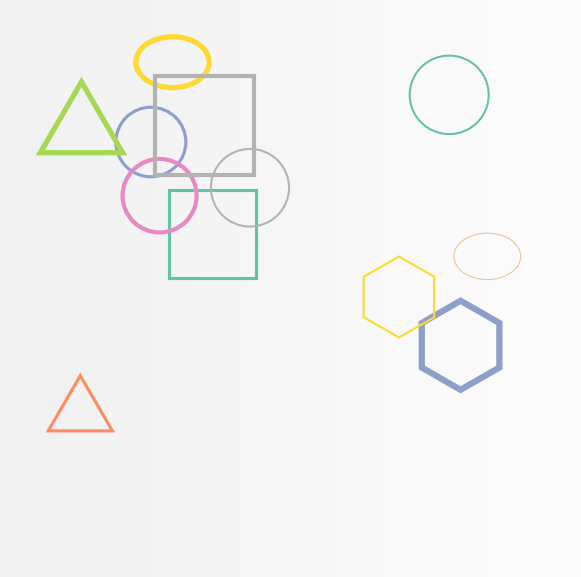[{"shape": "square", "thickness": 1.5, "radius": 0.38, "center": [0.365, 0.594]}, {"shape": "circle", "thickness": 1, "radius": 0.34, "center": [0.773, 0.835]}, {"shape": "triangle", "thickness": 1.5, "radius": 0.32, "center": [0.138, 0.285]}, {"shape": "hexagon", "thickness": 3, "radius": 0.39, "center": [0.792, 0.401]}, {"shape": "circle", "thickness": 1.5, "radius": 0.3, "center": [0.26, 0.753]}, {"shape": "circle", "thickness": 2, "radius": 0.32, "center": [0.275, 0.66]}, {"shape": "triangle", "thickness": 2.5, "radius": 0.41, "center": [0.14, 0.776]}, {"shape": "oval", "thickness": 2.5, "radius": 0.32, "center": [0.297, 0.891]}, {"shape": "hexagon", "thickness": 1, "radius": 0.35, "center": [0.686, 0.485]}, {"shape": "oval", "thickness": 0.5, "radius": 0.29, "center": [0.838, 0.555]}, {"shape": "circle", "thickness": 1, "radius": 0.34, "center": [0.43, 0.674]}, {"shape": "square", "thickness": 2, "radius": 0.43, "center": [0.352, 0.782]}]